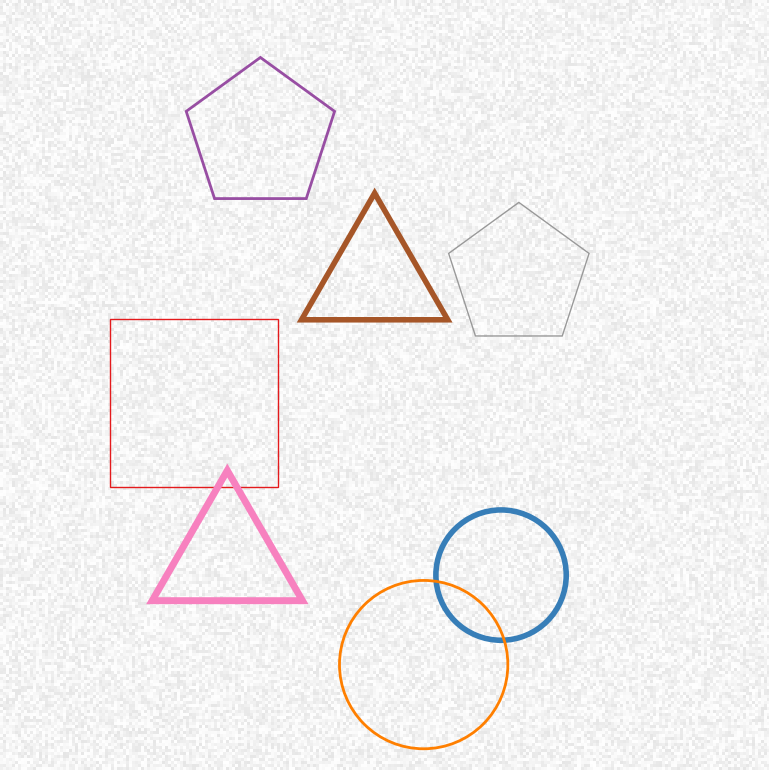[{"shape": "square", "thickness": 0.5, "radius": 0.55, "center": [0.252, 0.476]}, {"shape": "circle", "thickness": 2, "radius": 0.42, "center": [0.651, 0.253]}, {"shape": "pentagon", "thickness": 1, "radius": 0.51, "center": [0.338, 0.824]}, {"shape": "circle", "thickness": 1, "radius": 0.55, "center": [0.55, 0.137]}, {"shape": "triangle", "thickness": 2, "radius": 0.55, "center": [0.487, 0.64]}, {"shape": "triangle", "thickness": 2.5, "radius": 0.56, "center": [0.295, 0.276]}, {"shape": "pentagon", "thickness": 0.5, "radius": 0.48, "center": [0.674, 0.641]}]